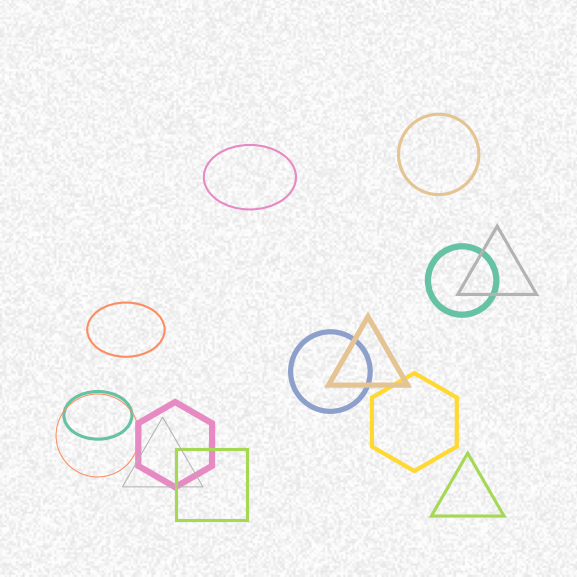[{"shape": "circle", "thickness": 3, "radius": 0.3, "center": [0.8, 0.513]}, {"shape": "oval", "thickness": 1.5, "radius": 0.29, "center": [0.17, 0.28]}, {"shape": "circle", "thickness": 0.5, "radius": 0.36, "center": [0.169, 0.245]}, {"shape": "oval", "thickness": 1, "radius": 0.34, "center": [0.218, 0.428]}, {"shape": "circle", "thickness": 2.5, "radius": 0.34, "center": [0.572, 0.356]}, {"shape": "hexagon", "thickness": 3, "radius": 0.37, "center": [0.303, 0.229]}, {"shape": "oval", "thickness": 1, "radius": 0.4, "center": [0.433, 0.692]}, {"shape": "triangle", "thickness": 1.5, "radius": 0.36, "center": [0.81, 0.142]}, {"shape": "square", "thickness": 1.5, "radius": 0.31, "center": [0.367, 0.16]}, {"shape": "hexagon", "thickness": 2, "radius": 0.42, "center": [0.717, 0.268]}, {"shape": "triangle", "thickness": 2.5, "radius": 0.4, "center": [0.637, 0.372]}, {"shape": "circle", "thickness": 1.5, "radius": 0.35, "center": [0.76, 0.732]}, {"shape": "triangle", "thickness": 0.5, "radius": 0.4, "center": [0.282, 0.196]}, {"shape": "triangle", "thickness": 1.5, "radius": 0.39, "center": [0.861, 0.529]}]